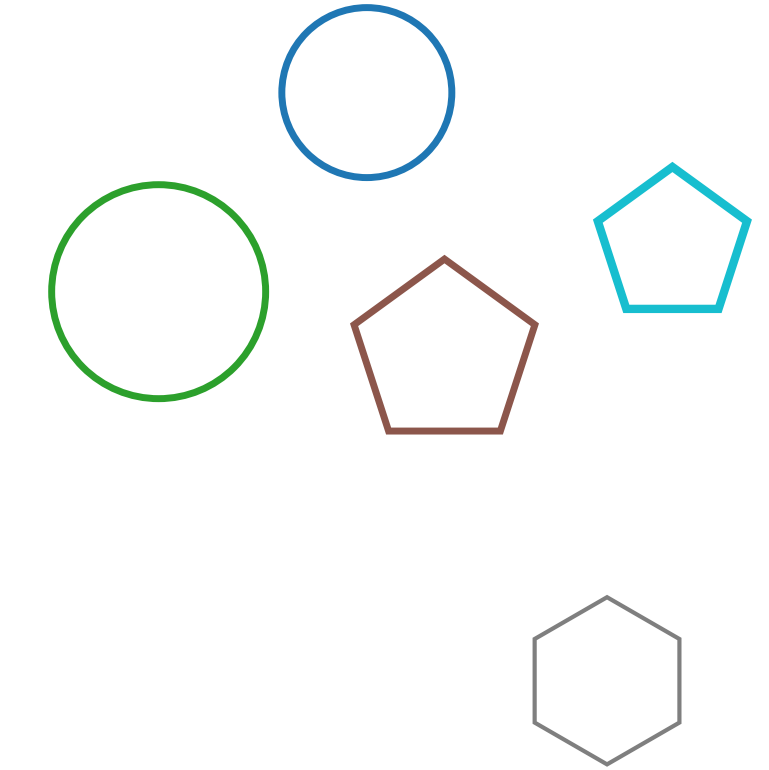[{"shape": "circle", "thickness": 2.5, "radius": 0.55, "center": [0.476, 0.88]}, {"shape": "circle", "thickness": 2.5, "radius": 0.69, "center": [0.206, 0.621]}, {"shape": "pentagon", "thickness": 2.5, "radius": 0.62, "center": [0.577, 0.54]}, {"shape": "hexagon", "thickness": 1.5, "radius": 0.54, "center": [0.788, 0.116]}, {"shape": "pentagon", "thickness": 3, "radius": 0.51, "center": [0.873, 0.681]}]